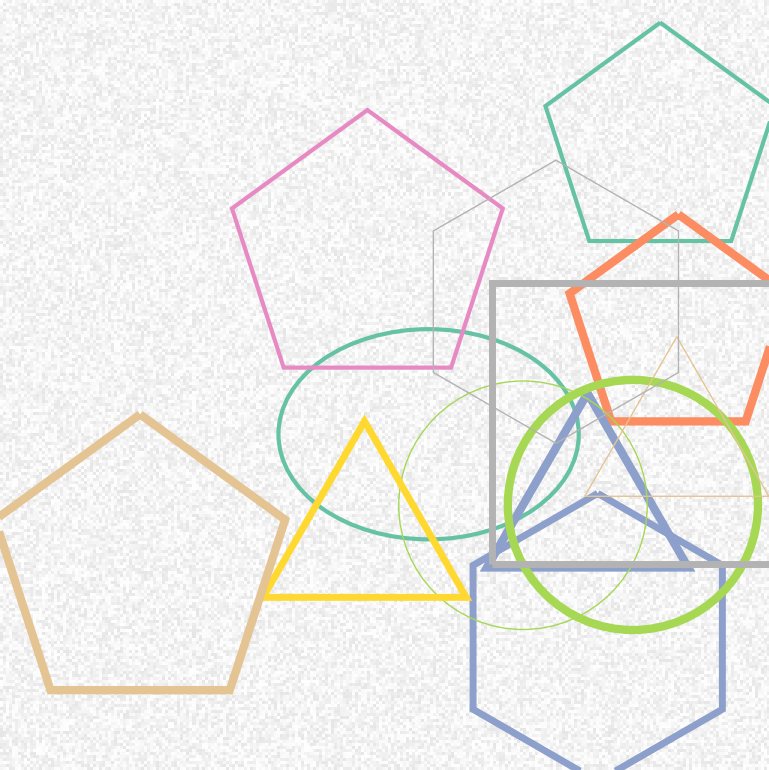[{"shape": "oval", "thickness": 1.5, "radius": 0.98, "center": [0.557, 0.436]}, {"shape": "pentagon", "thickness": 1.5, "radius": 0.78, "center": [0.857, 0.814]}, {"shape": "pentagon", "thickness": 3, "radius": 0.74, "center": [0.881, 0.573]}, {"shape": "triangle", "thickness": 3, "radius": 0.75, "center": [0.763, 0.338]}, {"shape": "hexagon", "thickness": 2.5, "radius": 0.93, "center": [0.776, 0.172]}, {"shape": "pentagon", "thickness": 1.5, "radius": 0.92, "center": [0.477, 0.672]}, {"shape": "circle", "thickness": 3, "radius": 0.81, "center": [0.822, 0.344]}, {"shape": "circle", "thickness": 0.5, "radius": 0.81, "center": [0.679, 0.344]}, {"shape": "triangle", "thickness": 2.5, "radius": 0.76, "center": [0.473, 0.3]}, {"shape": "triangle", "thickness": 0.5, "radius": 0.69, "center": [0.879, 0.425]}, {"shape": "pentagon", "thickness": 3, "radius": 0.99, "center": [0.182, 0.264]}, {"shape": "square", "thickness": 2.5, "radius": 0.91, "center": [0.821, 0.45]}, {"shape": "hexagon", "thickness": 0.5, "radius": 0.92, "center": [0.722, 0.608]}]